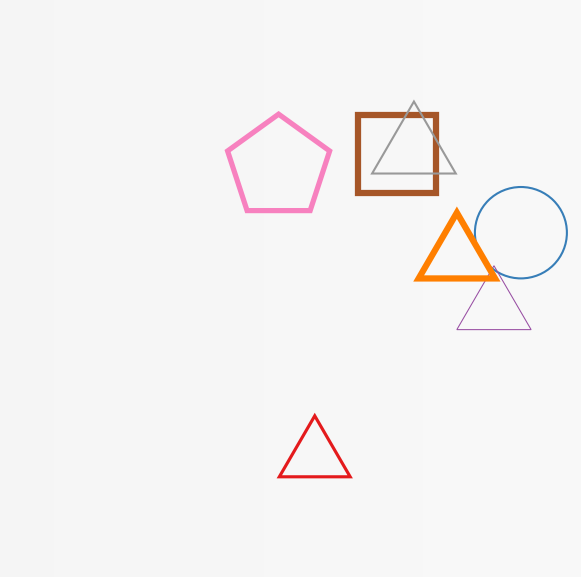[{"shape": "triangle", "thickness": 1.5, "radius": 0.35, "center": [0.542, 0.209]}, {"shape": "circle", "thickness": 1, "radius": 0.4, "center": [0.896, 0.596]}, {"shape": "triangle", "thickness": 0.5, "radius": 0.37, "center": [0.85, 0.465]}, {"shape": "triangle", "thickness": 3, "radius": 0.38, "center": [0.786, 0.555]}, {"shape": "square", "thickness": 3, "radius": 0.34, "center": [0.683, 0.733]}, {"shape": "pentagon", "thickness": 2.5, "radius": 0.46, "center": [0.479, 0.709]}, {"shape": "triangle", "thickness": 1, "radius": 0.42, "center": [0.712, 0.74]}]